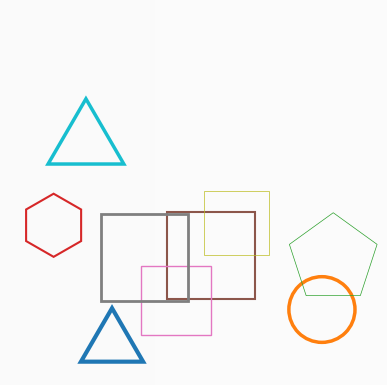[{"shape": "triangle", "thickness": 3, "radius": 0.46, "center": [0.289, 0.107]}, {"shape": "circle", "thickness": 2.5, "radius": 0.43, "center": [0.831, 0.196]}, {"shape": "pentagon", "thickness": 0.5, "radius": 0.59, "center": [0.86, 0.328]}, {"shape": "hexagon", "thickness": 1.5, "radius": 0.41, "center": [0.138, 0.415]}, {"shape": "square", "thickness": 1.5, "radius": 0.56, "center": [0.545, 0.337]}, {"shape": "square", "thickness": 1, "radius": 0.45, "center": [0.454, 0.219]}, {"shape": "square", "thickness": 2, "radius": 0.56, "center": [0.374, 0.331]}, {"shape": "square", "thickness": 0.5, "radius": 0.42, "center": [0.61, 0.42]}, {"shape": "triangle", "thickness": 2.5, "radius": 0.56, "center": [0.222, 0.63]}]